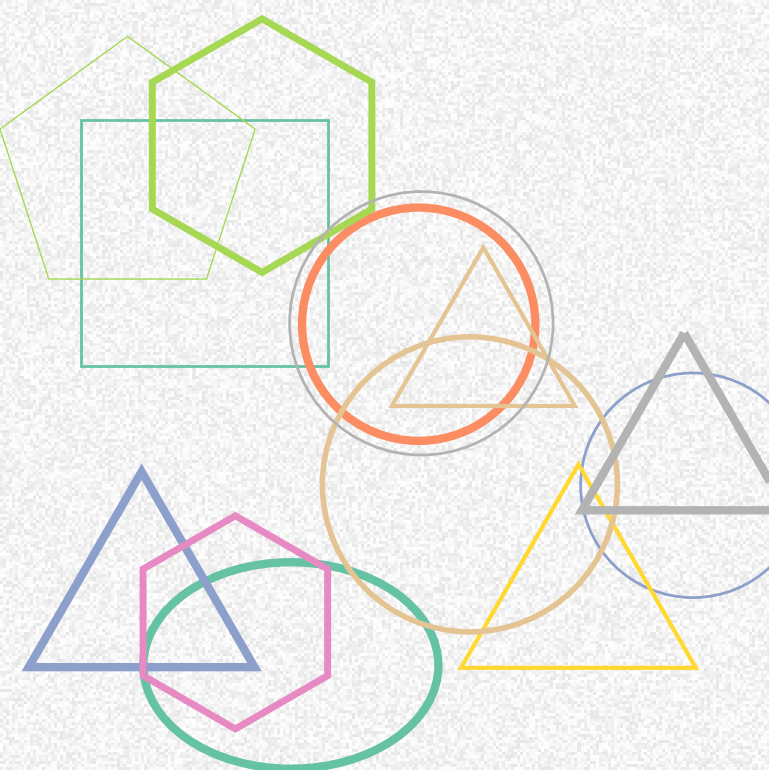[{"shape": "oval", "thickness": 3, "radius": 0.96, "center": [0.378, 0.136]}, {"shape": "square", "thickness": 1, "radius": 0.8, "center": [0.265, 0.685]}, {"shape": "circle", "thickness": 3, "radius": 0.76, "center": [0.544, 0.579]}, {"shape": "triangle", "thickness": 3, "radius": 0.85, "center": [0.184, 0.218]}, {"shape": "circle", "thickness": 1, "radius": 0.73, "center": [0.9, 0.37]}, {"shape": "hexagon", "thickness": 2.5, "radius": 0.69, "center": [0.306, 0.192]}, {"shape": "pentagon", "thickness": 0.5, "radius": 0.87, "center": [0.166, 0.779]}, {"shape": "hexagon", "thickness": 2.5, "radius": 0.82, "center": [0.34, 0.811]}, {"shape": "triangle", "thickness": 1.5, "radius": 0.88, "center": [0.751, 0.221]}, {"shape": "triangle", "thickness": 1.5, "radius": 0.69, "center": [0.628, 0.541]}, {"shape": "circle", "thickness": 2, "radius": 0.96, "center": [0.61, 0.371]}, {"shape": "triangle", "thickness": 3, "radius": 0.77, "center": [0.889, 0.414]}, {"shape": "circle", "thickness": 1, "radius": 0.86, "center": [0.547, 0.58]}]